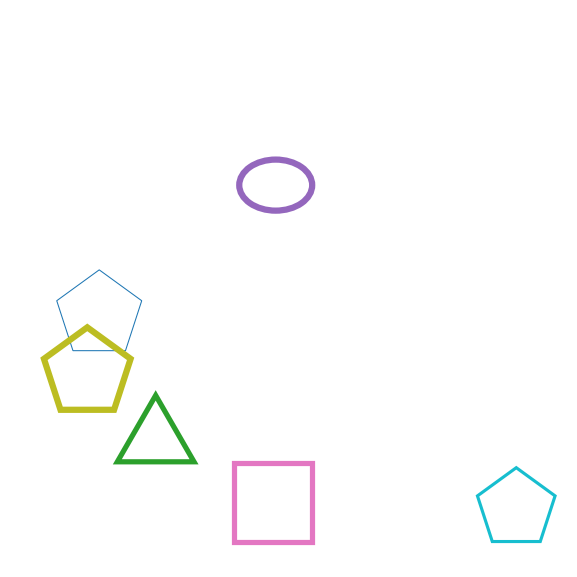[{"shape": "pentagon", "thickness": 0.5, "radius": 0.39, "center": [0.172, 0.454]}, {"shape": "triangle", "thickness": 2.5, "radius": 0.38, "center": [0.27, 0.238]}, {"shape": "oval", "thickness": 3, "radius": 0.32, "center": [0.477, 0.679]}, {"shape": "square", "thickness": 2.5, "radius": 0.34, "center": [0.473, 0.129]}, {"shape": "pentagon", "thickness": 3, "radius": 0.39, "center": [0.151, 0.353]}, {"shape": "pentagon", "thickness": 1.5, "radius": 0.35, "center": [0.894, 0.119]}]